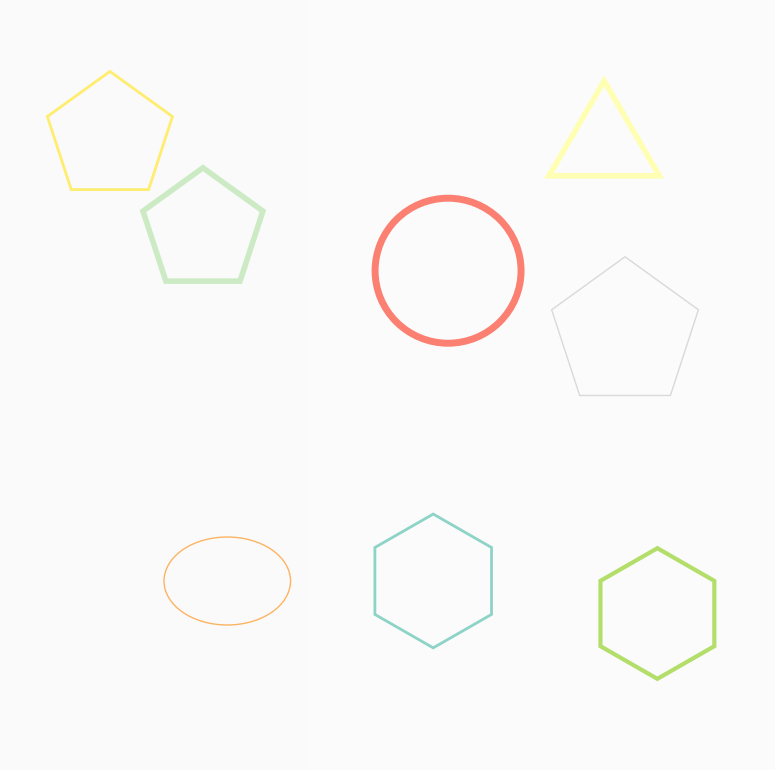[{"shape": "hexagon", "thickness": 1, "radius": 0.43, "center": [0.559, 0.246]}, {"shape": "triangle", "thickness": 2, "radius": 0.41, "center": [0.78, 0.813]}, {"shape": "circle", "thickness": 2.5, "radius": 0.47, "center": [0.578, 0.648]}, {"shape": "oval", "thickness": 0.5, "radius": 0.41, "center": [0.293, 0.245]}, {"shape": "hexagon", "thickness": 1.5, "radius": 0.42, "center": [0.848, 0.203]}, {"shape": "pentagon", "thickness": 0.5, "radius": 0.5, "center": [0.806, 0.567]}, {"shape": "pentagon", "thickness": 2, "radius": 0.41, "center": [0.262, 0.701]}, {"shape": "pentagon", "thickness": 1, "radius": 0.42, "center": [0.142, 0.822]}]